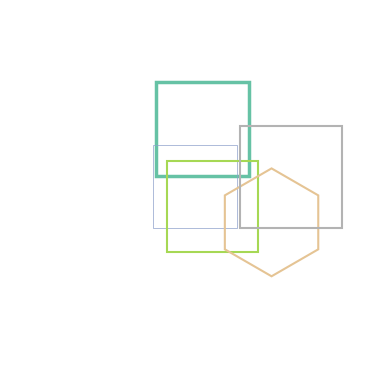[{"shape": "square", "thickness": 2.5, "radius": 0.61, "center": [0.526, 0.665]}, {"shape": "square", "thickness": 0.5, "radius": 0.54, "center": [0.506, 0.516]}, {"shape": "square", "thickness": 1.5, "radius": 0.59, "center": [0.552, 0.464]}, {"shape": "hexagon", "thickness": 1.5, "radius": 0.7, "center": [0.705, 0.422]}, {"shape": "square", "thickness": 1.5, "radius": 0.67, "center": [0.756, 0.54]}]